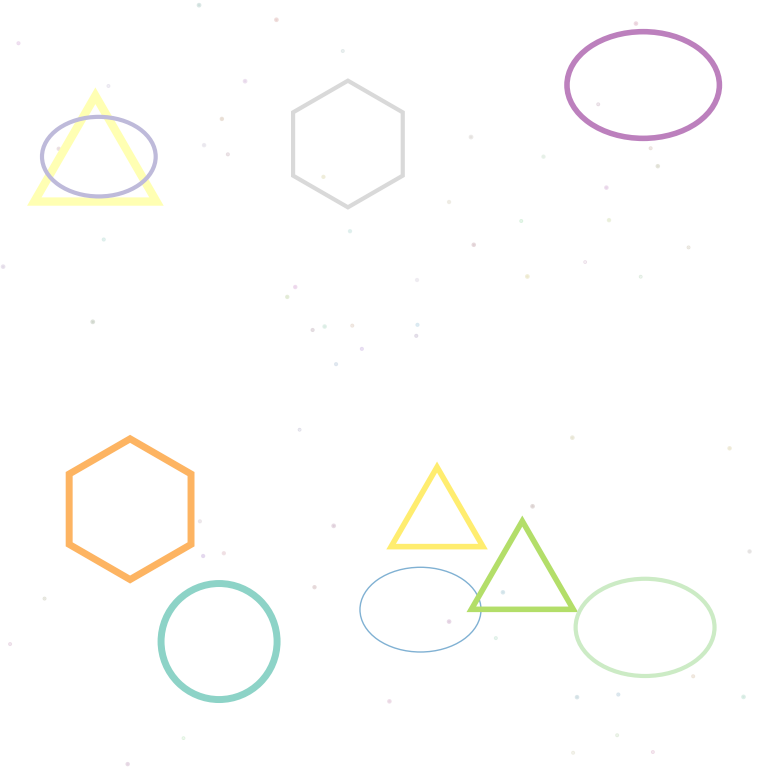[{"shape": "circle", "thickness": 2.5, "radius": 0.38, "center": [0.285, 0.167]}, {"shape": "triangle", "thickness": 3, "radius": 0.46, "center": [0.124, 0.784]}, {"shape": "oval", "thickness": 1.5, "radius": 0.37, "center": [0.128, 0.797]}, {"shape": "oval", "thickness": 0.5, "radius": 0.39, "center": [0.546, 0.208]}, {"shape": "hexagon", "thickness": 2.5, "radius": 0.46, "center": [0.169, 0.339]}, {"shape": "triangle", "thickness": 2, "radius": 0.38, "center": [0.678, 0.247]}, {"shape": "hexagon", "thickness": 1.5, "radius": 0.41, "center": [0.452, 0.813]}, {"shape": "oval", "thickness": 2, "radius": 0.49, "center": [0.835, 0.89]}, {"shape": "oval", "thickness": 1.5, "radius": 0.45, "center": [0.838, 0.185]}, {"shape": "triangle", "thickness": 2, "radius": 0.34, "center": [0.568, 0.325]}]